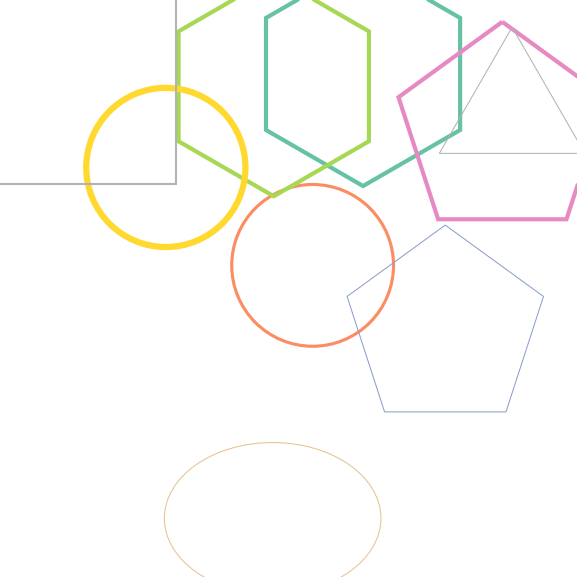[{"shape": "hexagon", "thickness": 2, "radius": 0.97, "center": [0.629, 0.871]}, {"shape": "circle", "thickness": 1.5, "radius": 0.7, "center": [0.541, 0.54]}, {"shape": "pentagon", "thickness": 0.5, "radius": 0.89, "center": [0.771, 0.431]}, {"shape": "pentagon", "thickness": 2, "radius": 0.95, "center": [0.87, 0.772]}, {"shape": "hexagon", "thickness": 2, "radius": 0.95, "center": [0.474, 0.85]}, {"shape": "circle", "thickness": 3, "radius": 0.69, "center": [0.287, 0.709]}, {"shape": "oval", "thickness": 0.5, "radius": 0.94, "center": [0.472, 0.102]}, {"shape": "triangle", "thickness": 0.5, "radius": 0.73, "center": [0.887, 0.806]}, {"shape": "square", "thickness": 1, "radius": 0.96, "center": [0.113, 0.872]}]